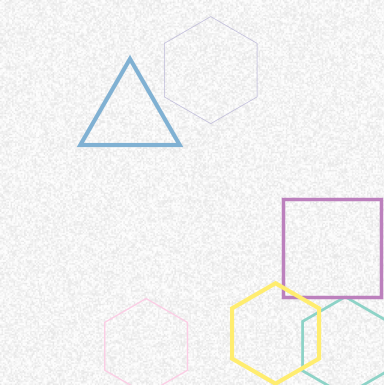[{"shape": "hexagon", "thickness": 2, "radius": 0.64, "center": [0.897, 0.101]}, {"shape": "hexagon", "thickness": 0.5, "radius": 0.7, "center": [0.547, 0.818]}, {"shape": "triangle", "thickness": 3, "radius": 0.75, "center": [0.338, 0.698]}, {"shape": "hexagon", "thickness": 1, "radius": 0.62, "center": [0.38, 0.1]}, {"shape": "square", "thickness": 2.5, "radius": 0.64, "center": [0.863, 0.355]}, {"shape": "hexagon", "thickness": 3, "radius": 0.65, "center": [0.716, 0.134]}]